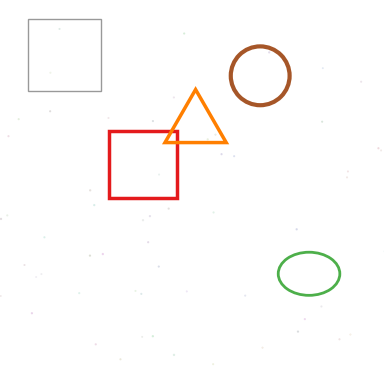[{"shape": "square", "thickness": 2.5, "radius": 0.44, "center": [0.371, 0.573]}, {"shape": "oval", "thickness": 2, "radius": 0.4, "center": [0.803, 0.289]}, {"shape": "triangle", "thickness": 2.5, "radius": 0.46, "center": [0.508, 0.676]}, {"shape": "circle", "thickness": 3, "radius": 0.38, "center": [0.676, 0.803]}, {"shape": "square", "thickness": 1, "radius": 0.47, "center": [0.168, 0.857]}]